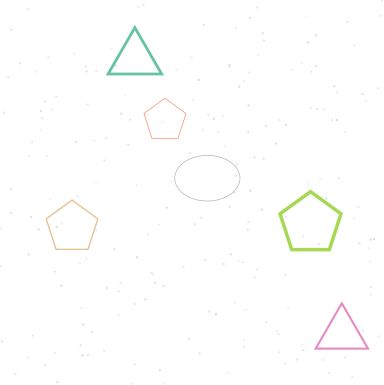[{"shape": "triangle", "thickness": 2, "radius": 0.4, "center": [0.35, 0.848]}, {"shape": "pentagon", "thickness": 0.5, "radius": 0.29, "center": [0.429, 0.687]}, {"shape": "triangle", "thickness": 1.5, "radius": 0.39, "center": [0.888, 0.134]}, {"shape": "pentagon", "thickness": 2.5, "radius": 0.42, "center": [0.807, 0.419]}, {"shape": "pentagon", "thickness": 1, "radius": 0.35, "center": [0.187, 0.41]}, {"shape": "oval", "thickness": 0.5, "radius": 0.42, "center": [0.539, 0.537]}]